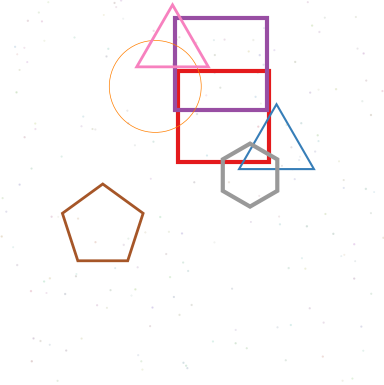[{"shape": "square", "thickness": 3, "radius": 0.6, "center": [0.581, 0.698]}, {"shape": "triangle", "thickness": 1.5, "radius": 0.56, "center": [0.718, 0.617]}, {"shape": "square", "thickness": 3, "radius": 0.6, "center": [0.574, 0.834]}, {"shape": "circle", "thickness": 0.5, "radius": 0.6, "center": [0.403, 0.775]}, {"shape": "pentagon", "thickness": 2, "radius": 0.55, "center": [0.267, 0.412]}, {"shape": "triangle", "thickness": 2, "radius": 0.54, "center": [0.448, 0.88]}, {"shape": "hexagon", "thickness": 3, "radius": 0.41, "center": [0.649, 0.545]}]